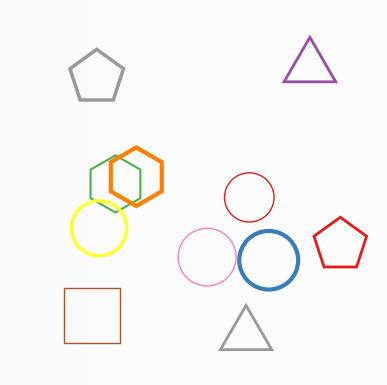[{"shape": "circle", "thickness": 1, "radius": 0.32, "center": [0.643, 0.487]}, {"shape": "pentagon", "thickness": 2, "radius": 0.36, "center": [0.878, 0.364]}, {"shape": "circle", "thickness": 3, "radius": 0.38, "center": [0.693, 0.324]}, {"shape": "hexagon", "thickness": 1.5, "radius": 0.37, "center": [0.298, 0.522]}, {"shape": "triangle", "thickness": 2, "radius": 0.39, "center": [0.8, 0.826]}, {"shape": "hexagon", "thickness": 3, "radius": 0.38, "center": [0.352, 0.541]}, {"shape": "circle", "thickness": 2.5, "radius": 0.36, "center": [0.255, 0.407]}, {"shape": "square", "thickness": 1, "radius": 0.36, "center": [0.237, 0.181]}, {"shape": "circle", "thickness": 1, "radius": 0.37, "center": [0.534, 0.332]}, {"shape": "pentagon", "thickness": 2.5, "radius": 0.36, "center": [0.25, 0.799]}, {"shape": "triangle", "thickness": 2, "radius": 0.38, "center": [0.635, 0.13]}]